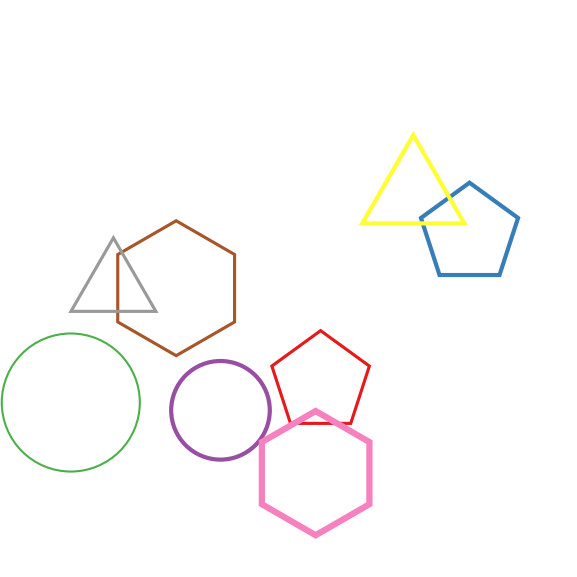[{"shape": "pentagon", "thickness": 1.5, "radius": 0.44, "center": [0.555, 0.338]}, {"shape": "pentagon", "thickness": 2, "radius": 0.44, "center": [0.813, 0.594]}, {"shape": "circle", "thickness": 1, "radius": 0.6, "center": [0.123, 0.302]}, {"shape": "circle", "thickness": 2, "radius": 0.43, "center": [0.382, 0.289]}, {"shape": "triangle", "thickness": 2, "radius": 0.51, "center": [0.716, 0.663]}, {"shape": "hexagon", "thickness": 1.5, "radius": 0.58, "center": [0.305, 0.5]}, {"shape": "hexagon", "thickness": 3, "radius": 0.54, "center": [0.547, 0.18]}, {"shape": "triangle", "thickness": 1.5, "radius": 0.42, "center": [0.196, 0.502]}]